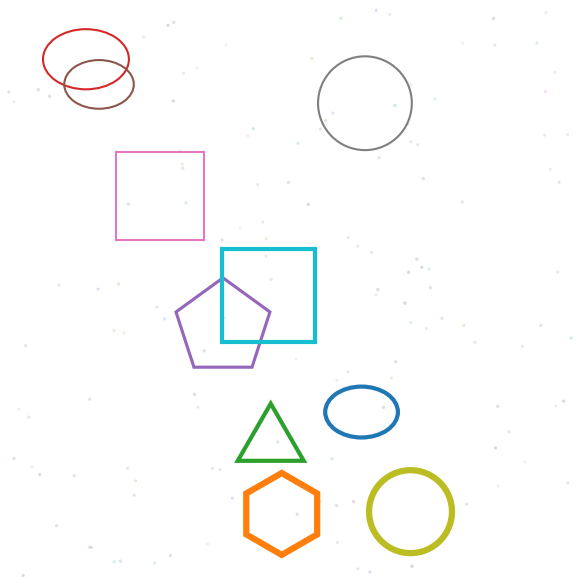[{"shape": "oval", "thickness": 2, "radius": 0.31, "center": [0.626, 0.286]}, {"shape": "hexagon", "thickness": 3, "radius": 0.35, "center": [0.488, 0.109]}, {"shape": "triangle", "thickness": 2, "radius": 0.33, "center": [0.469, 0.234]}, {"shape": "oval", "thickness": 1, "radius": 0.37, "center": [0.149, 0.897]}, {"shape": "pentagon", "thickness": 1.5, "radius": 0.43, "center": [0.386, 0.432]}, {"shape": "oval", "thickness": 1, "radius": 0.3, "center": [0.171, 0.853]}, {"shape": "square", "thickness": 1, "radius": 0.38, "center": [0.277, 0.66]}, {"shape": "circle", "thickness": 1, "radius": 0.41, "center": [0.632, 0.82]}, {"shape": "circle", "thickness": 3, "radius": 0.36, "center": [0.711, 0.113]}, {"shape": "square", "thickness": 2, "radius": 0.4, "center": [0.465, 0.488]}]